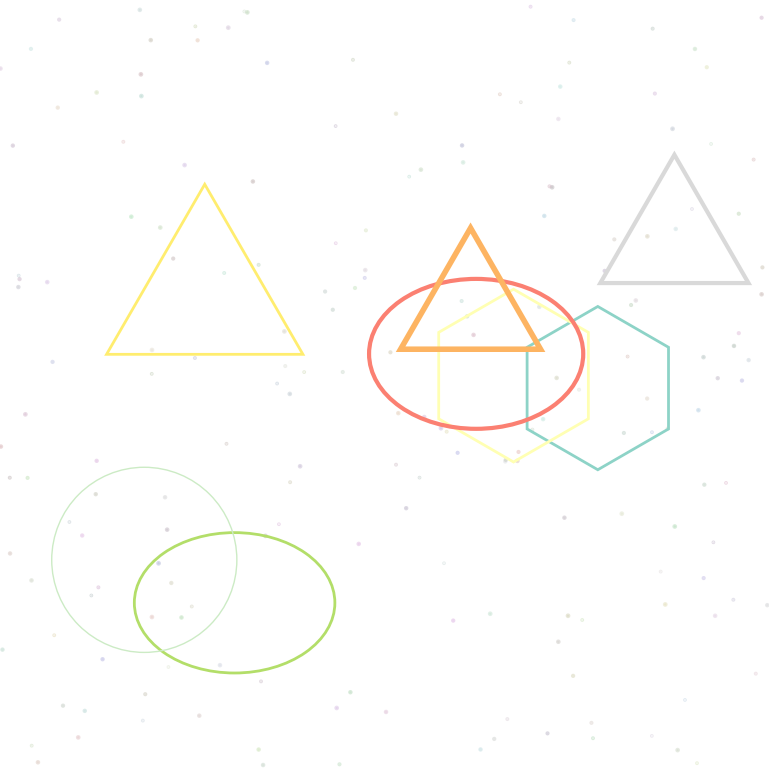[{"shape": "hexagon", "thickness": 1, "radius": 0.53, "center": [0.776, 0.496]}, {"shape": "hexagon", "thickness": 1, "radius": 0.56, "center": [0.667, 0.512]}, {"shape": "oval", "thickness": 1.5, "radius": 0.7, "center": [0.618, 0.54]}, {"shape": "triangle", "thickness": 2, "radius": 0.52, "center": [0.611, 0.599]}, {"shape": "oval", "thickness": 1, "radius": 0.65, "center": [0.305, 0.217]}, {"shape": "triangle", "thickness": 1.5, "radius": 0.56, "center": [0.876, 0.688]}, {"shape": "circle", "thickness": 0.5, "radius": 0.6, "center": [0.187, 0.273]}, {"shape": "triangle", "thickness": 1, "radius": 0.74, "center": [0.266, 0.613]}]